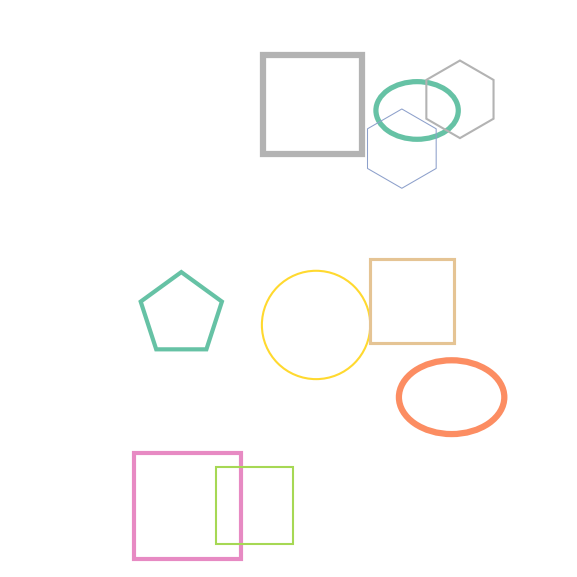[{"shape": "pentagon", "thickness": 2, "radius": 0.37, "center": [0.314, 0.454]}, {"shape": "oval", "thickness": 2.5, "radius": 0.36, "center": [0.722, 0.808]}, {"shape": "oval", "thickness": 3, "radius": 0.46, "center": [0.782, 0.311]}, {"shape": "hexagon", "thickness": 0.5, "radius": 0.34, "center": [0.696, 0.742]}, {"shape": "square", "thickness": 2, "radius": 0.46, "center": [0.325, 0.123]}, {"shape": "square", "thickness": 1, "radius": 0.34, "center": [0.441, 0.124]}, {"shape": "circle", "thickness": 1, "radius": 0.47, "center": [0.547, 0.436]}, {"shape": "square", "thickness": 1.5, "radius": 0.36, "center": [0.714, 0.477]}, {"shape": "square", "thickness": 3, "radius": 0.43, "center": [0.542, 0.818]}, {"shape": "hexagon", "thickness": 1, "radius": 0.34, "center": [0.796, 0.827]}]